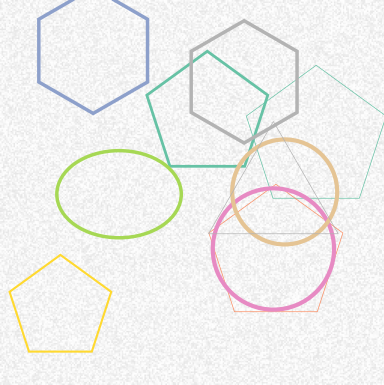[{"shape": "pentagon", "thickness": 0.5, "radius": 0.95, "center": [0.821, 0.64]}, {"shape": "pentagon", "thickness": 2, "radius": 0.83, "center": [0.538, 0.702]}, {"shape": "pentagon", "thickness": 0.5, "radius": 0.91, "center": [0.717, 0.338]}, {"shape": "hexagon", "thickness": 2.5, "radius": 0.82, "center": [0.242, 0.868]}, {"shape": "circle", "thickness": 3, "radius": 0.79, "center": [0.71, 0.353]}, {"shape": "oval", "thickness": 2.5, "radius": 0.81, "center": [0.309, 0.496]}, {"shape": "pentagon", "thickness": 1.5, "radius": 0.69, "center": [0.157, 0.199]}, {"shape": "circle", "thickness": 3, "radius": 0.68, "center": [0.739, 0.501]}, {"shape": "triangle", "thickness": 0.5, "radius": 0.97, "center": [0.71, 0.49]}, {"shape": "hexagon", "thickness": 2.5, "radius": 0.79, "center": [0.634, 0.787]}]